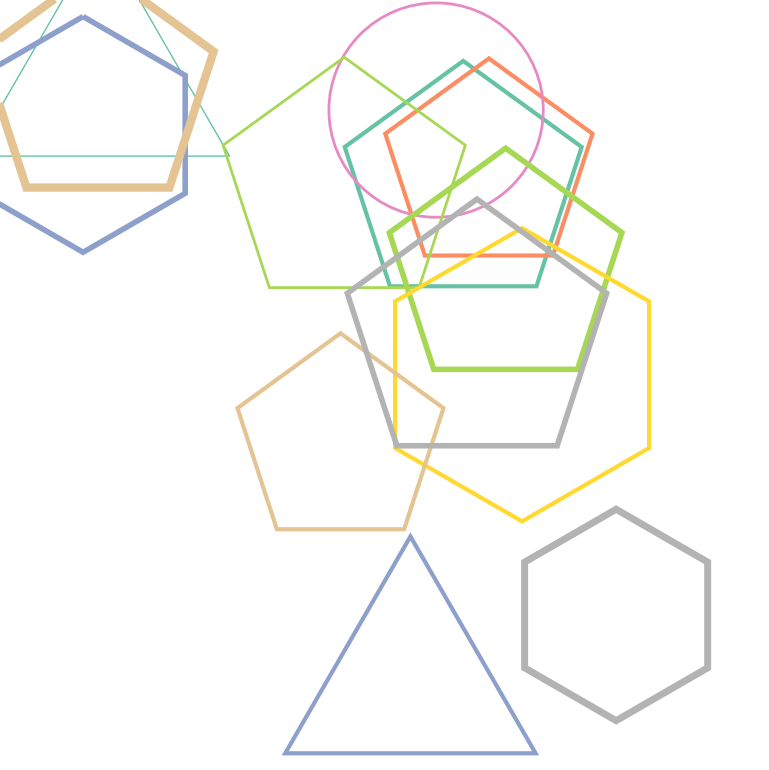[{"shape": "triangle", "thickness": 0.5, "radius": 0.96, "center": [0.131, 0.894]}, {"shape": "pentagon", "thickness": 1.5, "radius": 0.81, "center": [0.602, 0.759]}, {"shape": "pentagon", "thickness": 1.5, "radius": 0.71, "center": [0.635, 0.783]}, {"shape": "triangle", "thickness": 1.5, "radius": 0.94, "center": [0.533, 0.116]}, {"shape": "hexagon", "thickness": 2, "radius": 0.77, "center": [0.108, 0.825]}, {"shape": "circle", "thickness": 1, "radius": 0.7, "center": [0.566, 0.857]}, {"shape": "pentagon", "thickness": 1, "radius": 0.83, "center": [0.447, 0.76]}, {"shape": "pentagon", "thickness": 2, "radius": 0.79, "center": [0.657, 0.649]}, {"shape": "hexagon", "thickness": 1.5, "radius": 0.95, "center": [0.678, 0.513]}, {"shape": "pentagon", "thickness": 3, "radius": 0.79, "center": [0.127, 0.884]}, {"shape": "pentagon", "thickness": 1.5, "radius": 0.7, "center": [0.442, 0.426]}, {"shape": "pentagon", "thickness": 2, "radius": 0.89, "center": [0.619, 0.564]}, {"shape": "hexagon", "thickness": 2.5, "radius": 0.69, "center": [0.8, 0.201]}]